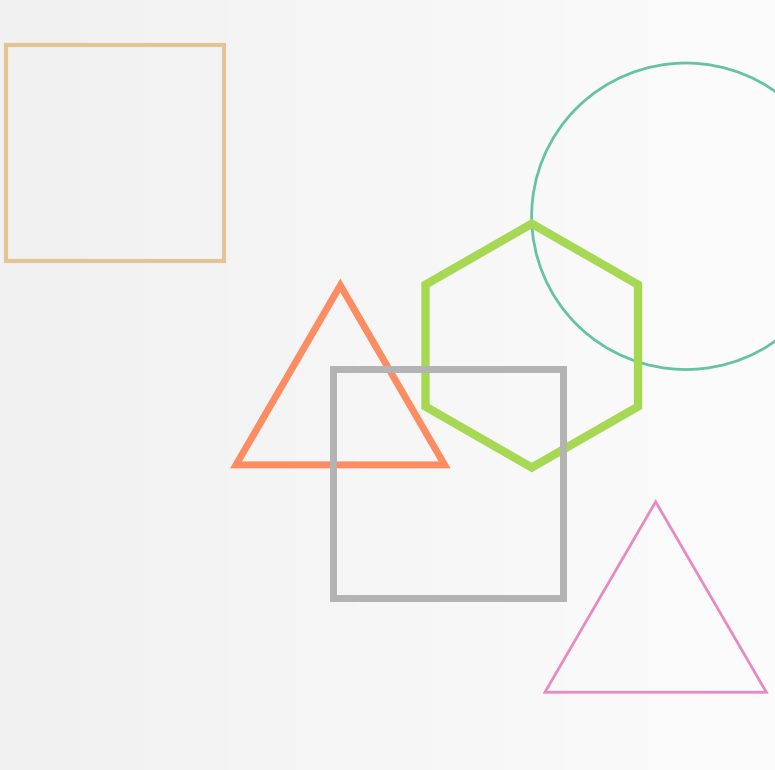[{"shape": "circle", "thickness": 1, "radius": 0.99, "center": [0.885, 0.719]}, {"shape": "triangle", "thickness": 2.5, "radius": 0.78, "center": [0.439, 0.474]}, {"shape": "triangle", "thickness": 1, "radius": 0.82, "center": [0.846, 0.183]}, {"shape": "hexagon", "thickness": 3, "radius": 0.79, "center": [0.686, 0.551]}, {"shape": "square", "thickness": 1.5, "radius": 0.7, "center": [0.149, 0.802]}, {"shape": "square", "thickness": 2.5, "radius": 0.74, "center": [0.578, 0.372]}]